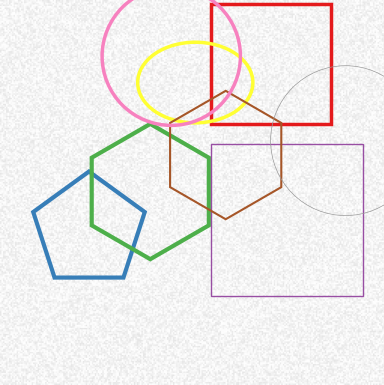[{"shape": "square", "thickness": 2.5, "radius": 0.78, "center": [0.704, 0.835]}, {"shape": "pentagon", "thickness": 3, "radius": 0.76, "center": [0.231, 0.402]}, {"shape": "hexagon", "thickness": 3, "radius": 0.88, "center": [0.39, 0.502]}, {"shape": "square", "thickness": 1, "radius": 0.99, "center": [0.746, 0.428]}, {"shape": "oval", "thickness": 2.5, "radius": 0.75, "center": [0.507, 0.786]}, {"shape": "hexagon", "thickness": 1.5, "radius": 0.83, "center": [0.586, 0.597]}, {"shape": "circle", "thickness": 2.5, "radius": 0.9, "center": [0.445, 0.854]}, {"shape": "circle", "thickness": 0.5, "radius": 0.97, "center": [0.898, 0.635]}]